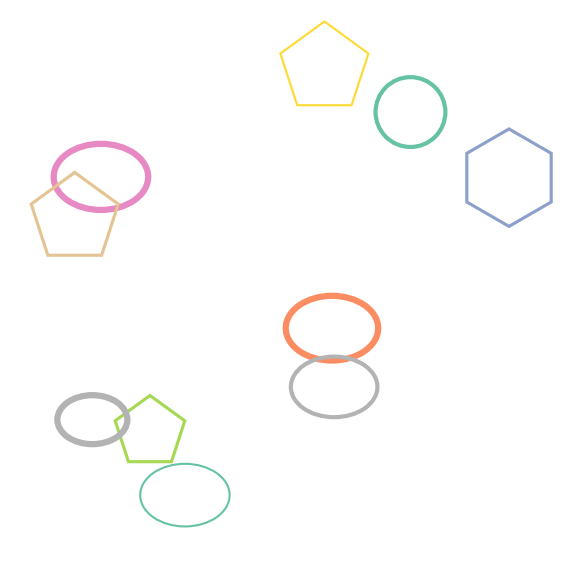[{"shape": "circle", "thickness": 2, "radius": 0.3, "center": [0.711, 0.805]}, {"shape": "oval", "thickness": 1, "radius": 0.39, "center": [0.32, 0.142]}, {"shape": "oval", "thickness": 3, "radius": 0.4, "center": [0.575, 0.431]}, {"shape": "hexagon", "thickness": 1.5, "radius": 0.42, "center": [0.881, 0.691]}, {"shape": "oval", "thickness": 3, "radius": 0.41, "center": [0.175, 0.693]}, {"shape": "pentagon", "thickness": 1.5, "radius": 0.32, "center": [0.26, 0.251]}, {"shape": "pentagon", "thickness": 1, "radius": 0.4, "center": [0.562, 0.882]}, {"shape": "pentagon", "thickness": 1.5, "radius": 0.4, "center": [0.129, 0.621]}, {"shape": "oval", "thickness": 3, "radius": 0.3, "center": [0.16, 0.272]}, {"shape": "oval", "thickness": 2, "radius": 0.37, "center": [0.579, 0.329]}]